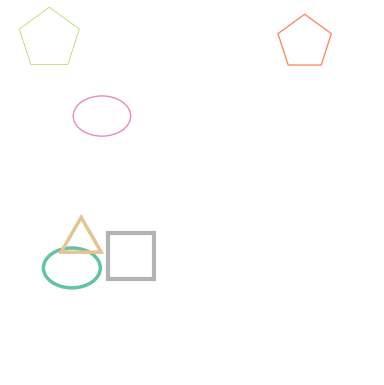[{"shape": "oval", "thickness": 2.5, "radius": 0.37, "center": [0.187, 0.304]}, {"shape": "pentagon", "thickness": 1, "radius": 0.36, "center": [0.791, 0.89]}, {"shape": "oval", "thickness": 1, "radius": 0.37, "center": [0.265, 0.699]}, {"shape": "pentagon", "thickness": 0.5, "radius": 0.41, "center": [0.128, 0.899]}, {"shape": "triangle", "thickness": 2.5, "radius": 0.3, "center": [0.211, 0.375]}, {"shape": "square", "thickness": 3, "radius": 0.3, "center": [0.34, 0.335]}]